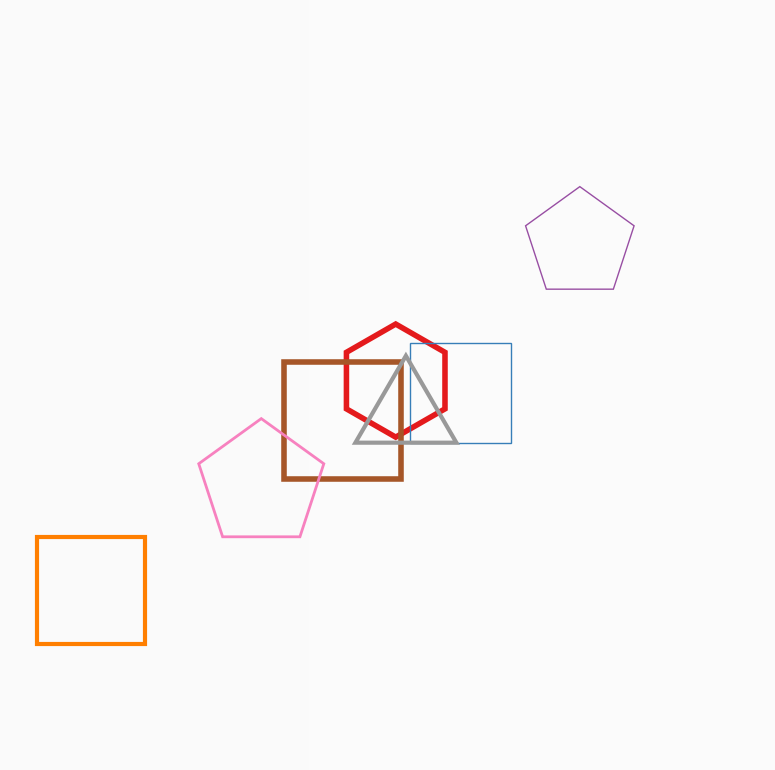[{"shape": "hexagon", "thickness": 2, "radius": 0.37, "center": [0.511, 0.506]}, {"shape": "square", "thickness": 0.5, "radius": 0.32, "center": [0.594, 0.49]}, {"shape": "pentagon", "thickness": 0.5, "radius": 0.37, "center": [0.748, 0.684]}, {"shape": "square", "thickness": 1.5, "radius": 0.35, "center": [0.118, 0.233]}, {"shape": "square", "thickness": 2, "radius": 0.38, "center": [0.442, 0.454]}, {"shape": "pentagon", "thickness": 1, "radius": 0.42, "center": [0.337, 0.372]}, {"shape": "triangle", "thickness": 1.5, "radius": 0.38, "center": [0.524, 0.463]}]